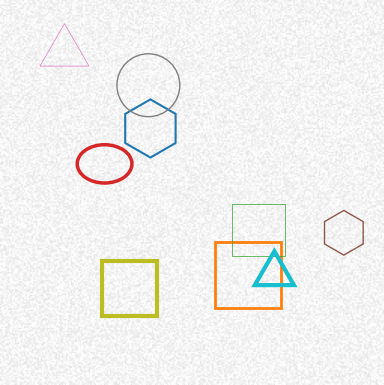[{"shape": "hexagon", "thickness": 1.5, "radius": 0.38, "center": [0.391, 0.666]}, {"shape": "square", "thickness": 2, "radius": 0.43, "center": [0.644, 0.285]}, {"shape": "square", "thickness": 0.5, "radius": 0.34, "center": [0.671, 0.402]}, {"shape": "oval", "thickness": 2.5, "radius": 0.36, "center": [0.272, 0.574]}, {"shape": "hexagon", "thickness": 1, "radius": 0.29, "center": [0.893, 0.395]}, {"shape": "triangle", "thickness": 0.5, "radius": 0.37, "center": [0.168, 0.865]}, {"shape": "circle", "thickness": 1, "radius": 0.41, "center": [0.385, 0.779]}, {"shape": "square", "thickness": 3, "radius": 0.36, "center": [0.336, 0.25]}, {"shape": "triangle", "thickness": 3, "radius": 0.29, "center": [0.713, 0.289]}]